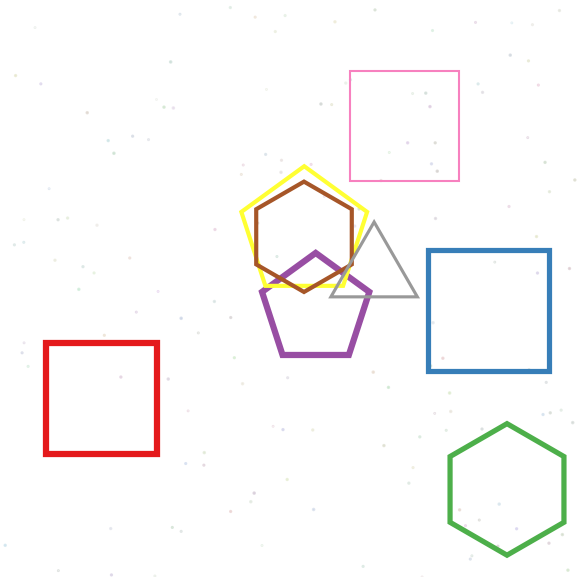[{"shape": "square", "thickness": 3, "radius": 0.48, "center": [0.175, 0.309]}, {"shape": "square", "thickness": 2.5, "radius": 0.52, "center": [0.846, 0.461]}, {"shape": "hexagon", "thickness": 2.5, "radius": 0.57, "center": [0.878, 0.152]}, {"shape": "pentagon", "thickness": 3, "radius": 0.49, "center": [0.547, 0.463]}, {"shape": "pentagon", "thickness": 2, "radius": 0.57, "center": [0.527, 0.597]}, {"shape": "hexagon", "thickness": 2, "radius": 0.48, "center": [0.526, 0.589]}, {"shape": "square", "thickness": 1, "radius": 0.48, "center": [0.7, 0.781]}, {"shape": "triangle", "thickness": 1.5, "radius": 0.43, "center": [0.648, 0.528]}]